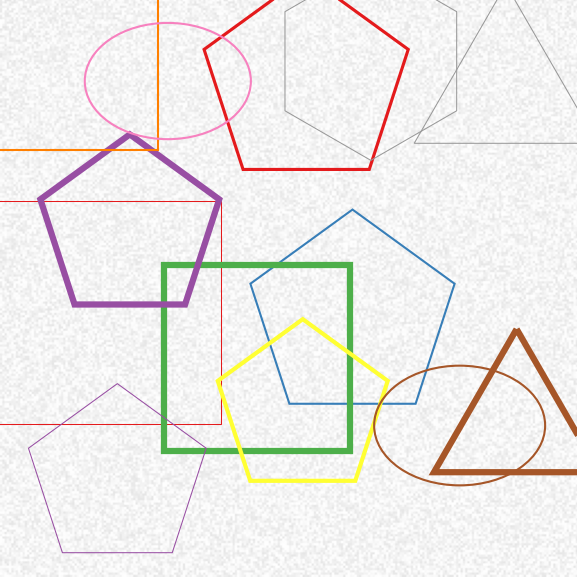[{"shape": "square", "thickness": 0.5, "radius": 0.97, "center": [0.189, 0.458]}, {"shape": "pentagon", "thickness": 1.5, "radius": 0.93, "center": [0.53, 0.856]}, {"shape": "pentagon", "thickness": 1, "radius": 0.93, "center": [0.61, 0.45]}, {"shape": "square", "thickness": 3, "radius": 0.81, "center": [0.445, 0.38]}, {"shape": "pentagon", "thickness": 0.5, "radius": 0.81, "center": [0.203, 0.173]}, {"shape": "pentagon", "thickness": 3, "radius": 0.81, "center": [0.225, 0.604]}, {"shape": "square", "thickness": 1, "radius": 0.71, "center": [0.132, 0.881]}, {"shape": "pentagon", "thickness": 2, "radius": 0.77, "center": [0.524, 0.292]}, {"shape": "oval", "thickness": 1, "radius": 0.74, "center": [0.796, 0.262]}, {"shape": "triangle", "thickness": 3, "radius": 0.83, "center": [0.895, 0.264]}, {"shape": "oval", "thickness": 1, "radius": 0.72, "center": [0.291, 0.859]}, {"shape": "hexagon", "thickness": 0.5, "radius": 0.86, "center": [0.642, 0.893]}, {"shape": "triangle", "thickness": 0.5, "radius": 0.92, "center": [0.876, 0.843]}]